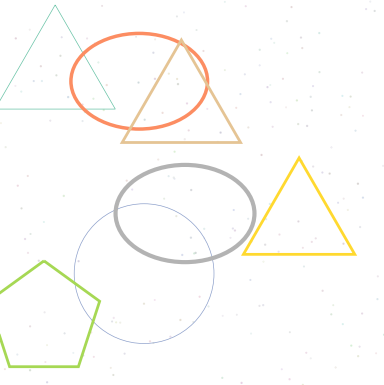[{"shape": "triangle", "thickness": 0.5, "radius": 0.9, "center": [0.143, 0.807]}, {"shape": "oval", "thickness": 2.5, "radius": 0.89, "center": [0.362, 0.789]}, {"shape": "circle", "thickness": 0.5, "radius": 0.91, "center": [0.374, 0.289]}, {"shape": "pentagon", "thickness": 2, "radius": 0.76, "center": [0.114, 0.17]}, {"shape": "triangle", "thickness": 2, "radius": 0.83, "center": [0.777, 0.423]}, {"shape": "triangle", "thickness": 2, "radius": 0.89, "center": [0.471, 0.719]}, {"shape": "oval", "thickness": 3, "radius": 0.9, "center": [0.481, 0.445]}]